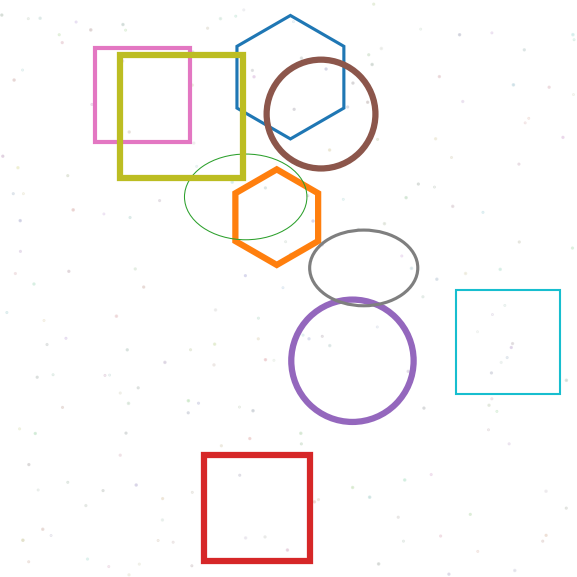[{"shape": "hexagon", "thickness": 1.5, "radius": 0.53, "center": [0.503, 0.865]}, {"shape": "hexagon", "thickness": 3, "radius": 0.41, "center": [0.479, 0.623]}, {"shape": "oval", "thickness": 0.5, "radius": 0.53, "center": [0.425, 0.658]}, {"shape": "square", "thickness": 3, "radius": 0.46, "center": [0.445, 0.12]}, {"shape": "circle", "thickness": 3, "radius": 0.53, "center": [0.61, 0.374]}, {"shape": "circle", "thickness": 3, "radius": 0.47, "center": [0.556, 0.802]}, {"shape": "square", "thickness": 2, "radius": 0.41, "center": [0.247, 0.835]}, {"shape": "oval", "thickness": 1.5, "radius": 0.47, "center": [0.63, 0.535]}, {"shape": "square", "thickness": 3, "radius": 0.53, "center": [0.314, 0.797]}, {"shape": "square", "thickness": 1, "radius": 0.45, "center": [0.879, 0.407]}]